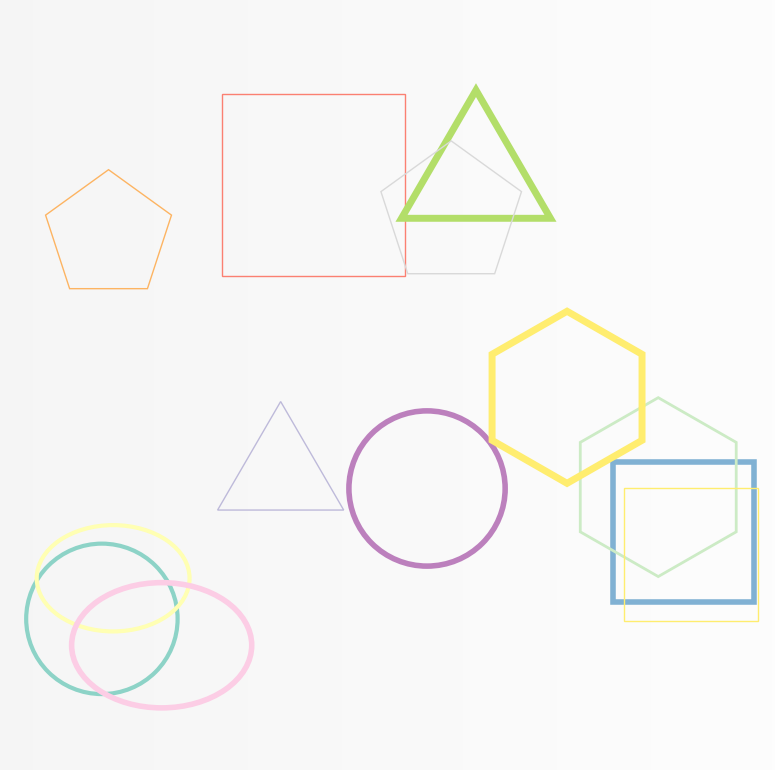[{"shape": "circle", "thickness": 1.5, "radius": 0.49, "center": [0.131, 0.196]}, {"shape": "oval", "thickness": 1.5, "radius": 0.49, "center": [0.146, 0.249]}, {"shape": "triangle", "thickness": 0.5, "radius": 0.47, "center": [0.362, 0.385]}, {"shape": "square", "thickness": 0.5, "radius": 0.59, "center": [0.404, 0.76]}, {"shape": "square", "thickness": 2, "radius": 0.45, "center": [0.882, 0.309]}, {"shape": "pentagon", "thickness": 0.5, "radius": 0.43, "center": [0.14, 0.694]}, {"shape": "triangle", "thickness": 2.5, "radius": 0.55, "center": [0.614, 0.772]}, {"shape": "oval", "thickness": 2, "radius": 0.58, "center": [0.209, 0.162]}, {"shape": "pentagon", "thickness": 0.5, "radius": 0.48, "center": [0.582, 0.722]}, {"shape": "circle", "thickness": 2, "radius": 0.5, "center": [0.551, 0.366]}, {"shape": "hexagon", "thickness": 1, "radius": 0.58, "center": [0.849, 0.367]}, {"shape": "square", "thickness": 0.5, "radius": 0.43, "center": [0.892, 0.28]}, {"shape": "hexagon", "thickness": 2.5, "radius": 0.56, "center": [0.732, 0.484]}]